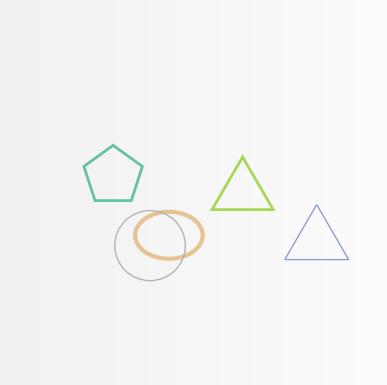[{"shape": "pentagon", "thickness": 2, "radius": 0.4, "center": [0.292, 0.543]}, {"shape": "triangle", "thickness": 1, "radius": 0.48, "center": [0.817, 0.373]}, {"shape": "triangle", "thickness": 2, "radius": 0.46, "center": [0.626, 0.501]}, {"shape": "oval", "thickness": 3, "radius": 0.44, "center": [0.436, 0.389]}, {"shape": "circle", "thickness": 1, "radius": 0.46, "center": [0.387, 0.362]}]